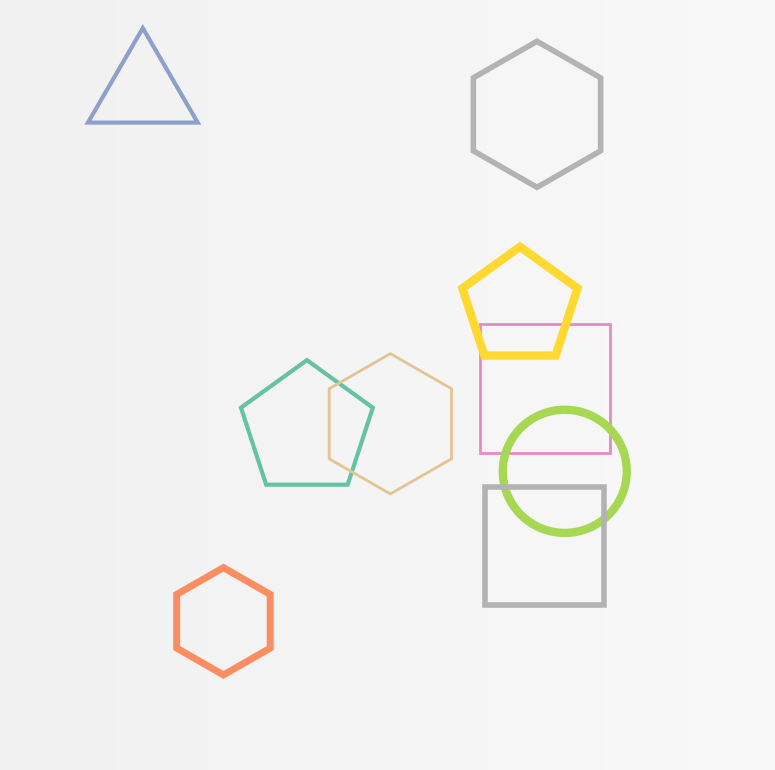[{"shape": "pentagon", "thickness": 1.5, "radius": 0.45, "center": [0.396, 0.443]}, {"shape": "hexagon", "thickness": 2.5, "radius": 0.35, "center": [0.288, 0.193]}, {"shape": "triangle", "thickness": 1.5, "radius": 0.41, "center": [0.184, 0.882]}, {"shape": "square", "thickness": 1, "radius": 0.42, "center": [0.703, 0.495]}, {"shape": "circle", "thickness": 3, "radius": 0.4, "center": [0.729, 0.388]}, {"shape": "pentagon", "thickness": 3, "radius": 0.39, "center": [0.671, 0.601]}, {"shape": "hexagon", "thickness": 1, "radius": 0.46, "center": [0.504, 0.45]}, {"shape": "hexagon", "thickness": 2, "radius": 0.47, "center": [0.693, 0.852]}, {"shape": "square", "thickness": 2, "radius": 0.38, "center": [0.702, 0.291]}]